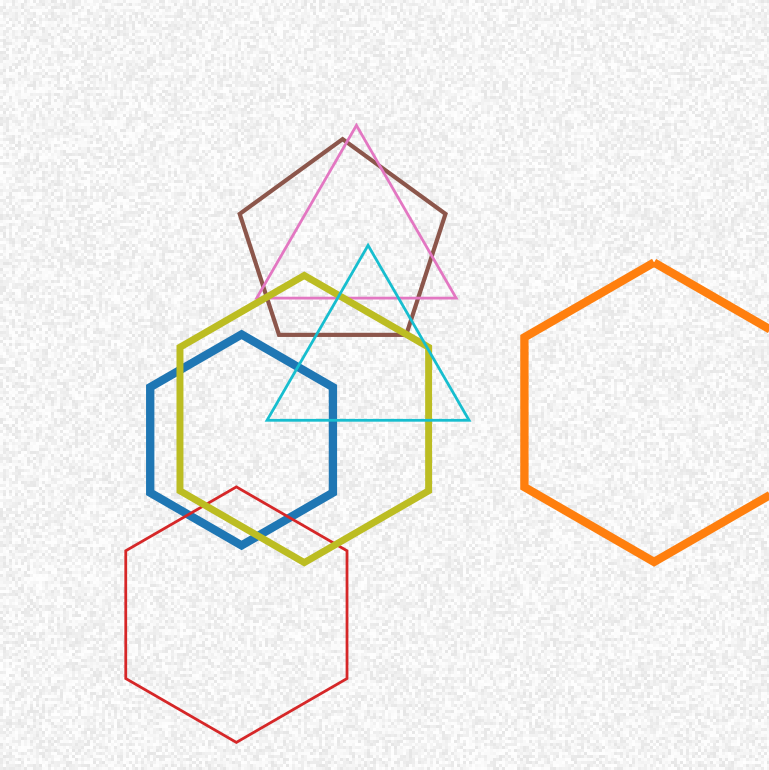[{"shape": "hexagon", "thickness": 3, "radius": 0.68, "center": [0.314, 0.429]}, {"shape": "hexagon", "thickness": 3, "radius": 0.97, "center": [0.849, 0.465]}, {"shape": "hexagon", "thickness": 1, "radius": 0.83, "center": [0.307, 0.202]}, {"shape": "pentagon", "thickness": 1.5, "radius": 0.7, "center": [0.445, 0.679]}, {"shape": "triangle", "thickness": 1, "radius": 0.75, "center": [0.463, 0.688]}, {"shape": "hexagon", "thickness": 2.5, "radius": 0.93, "center": [0.395, 0.456]}, {"shape": "triangle", "thickness": 1, "radius": 0.76, "center": [0.478, 0.53]}]